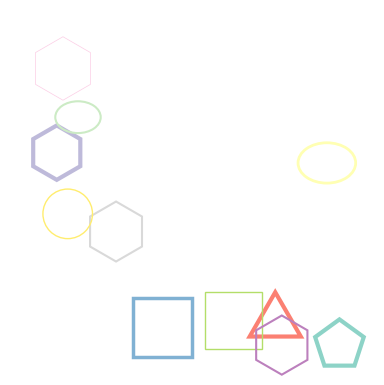[{"shape": "pentagon", "thickness": 3, "radius": 0.33, "center": [0.882, 0.104]}, {"shape": "oval", "thickness": 2, "radius": 0.37, "center": [0.849, 0.577]}, {"shape": "hexagon", "thickness": 3, "radius": 0.35, "center": [0.147, 0.604]}, {"shape": "triangle", "thickness": 3, "radius": 0.38, "center": [0.715, 0.164]}, {"shape": "square", "thickness": 2.5, "radius": 0.38, "center": [0.421, 0.15]}, {"shape": "square", "thickness": 1, "radius": 0.37, "center": [0.607, 0.168]}, {"shape": "hexagon", "thickness": 0.5, "radius": 0.41, "center": [0.164, 0.822]}, {"shape": "hexagon", "thickness": 1.5, "radius": 0.39, "center": [0.301, 0.399]}, {"shape": "hexagon", "thickness": 1.5, "radius": 0.38, "center": [0.732, 0.104]}, {"shape": "oval", "thickness": 1.5, "radius": 0.29, "center": [0.203, 0.696]}, {"shape": "circle", "thickness": 1, "radius": 0.32, "center": [0.176, 0.445]}]